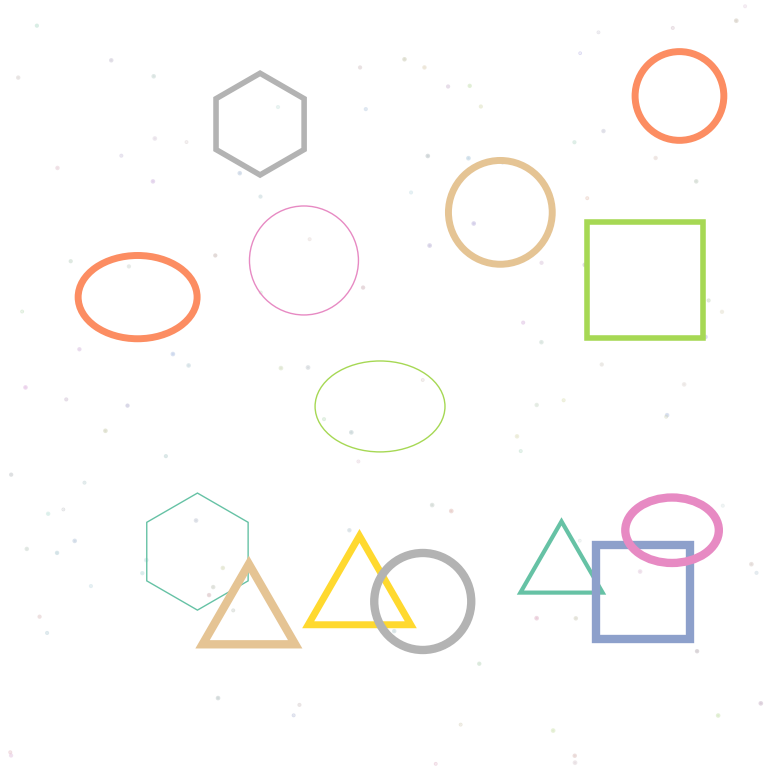[{"shape": "triangle", "thickness": 1.5, "radius": 0.31, "center": [0.729, 0.261]}, {"shape": "hexagon", "thickness": 0.5, "radius": 0.38, "center": [0.256, 0.284]}, {"shape": "circle", "thickness": 2.5, "radius": 0.29, "center": [0.882, 0.875]}, {"shape": "oval", "thickness": 2.5, "radius": 0.39, "center": [0.179, 0.614]}, {"shape": "square", "thickness": 3, "radius": 0.31, "center": [0.835, 0.231]}, {"shape": "oval", "thickness": 3, "radius": 0.3, "center": [0.873, 0.311]}, {"shape": "circle", "thickness": 0.5, "radius": 0.35, "center": [0.395, 0.662]}, {"shape": "oval", "thickness": 0.5, "radius": 0.42, "center": [0.494, 0.472]}, {"shape": "square", "thickness": 2, "radius": 0.38, "center": [0.838, 0.636]}, {"shape": "triangle", "thickness": 2.5, "radius": 0.38, "center": [0.467, 0.227]}, {"shape": "triangle", "thickness": 3, "radius": 0.35, "center": [0.323, 0.198]}, {"shape": "circle", "thickness": 2.5, "radius": 0.34, "center": [0.65, 0.724]}, {"shape": "hexagon", "thickness": 2, "radius": 0.33, "center": [0.338, 0.839]}, {"shape": "circle", "thickness": 3, "radius": 0.31, "center": [0.549, 0.219]}]